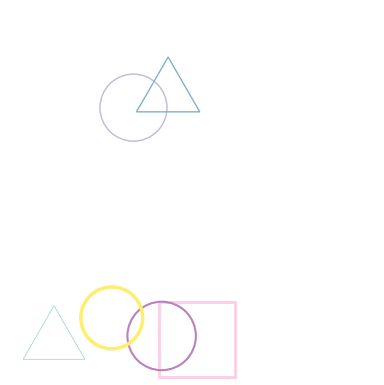[{"shape": "triangle", "thickness": 0.5, "radius": 0.46, "center": [0.14, 0.113]}, {"shape": "circle", "thickness": 1, "radius": 0.44, "center": [0.347, 0.72]}, {"shape": "triangle", "thickness": 1, "radius": 0.47, "center": [0.437, 0.757]}, {"shape": "square", "thickness": 2, "radius": 0.49, "center": [0.512, 0.118]}, {"shape": "circle", "thickness": 1.5, "radius": 0.44, "center": [0.42, 0.127]}, {"shape": "circle", "thickness": 2.5, "radius": 0.4, "center": [0.29, 0.174]}]